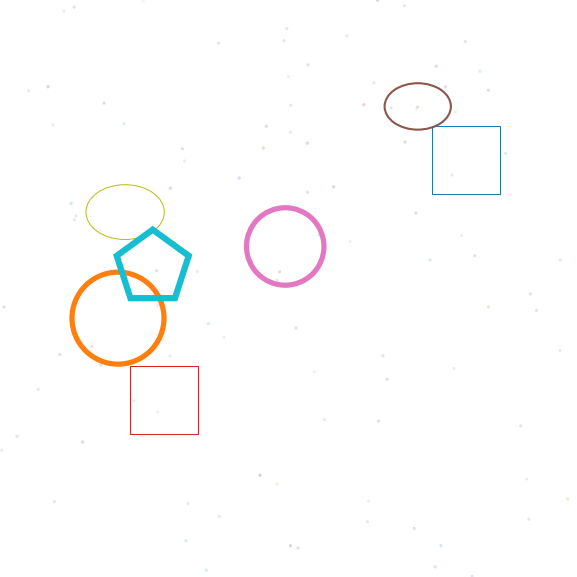[{"shape": "square", "thickness": 0.5, "radius": 0.29, "center": [0.807, 0.723]}, {"shape": "circle", "thickness": 2.5, "radius": 0.4, "center": [0.204, 0.448]}, {"shape": "square", "thickness": 0.5, "radius": 0.29, "center": [0.284, 0.306]}, {"shape": "oval", "thickness": 1, "radius": 0.29, "center": [0.723, 0.815]}, {"shape": "circle", "thickness": 2.5, "radius": 0.34, "center": [0.494, 0.572]}, {"shape": "oval", "thickness": 0.5, "radius": 0.34, "center": [0.217, 0.632]}, {"shape": "pentagon", "thickness": 3, "radius": 0.33, "center": [0.264, 0.536]}]